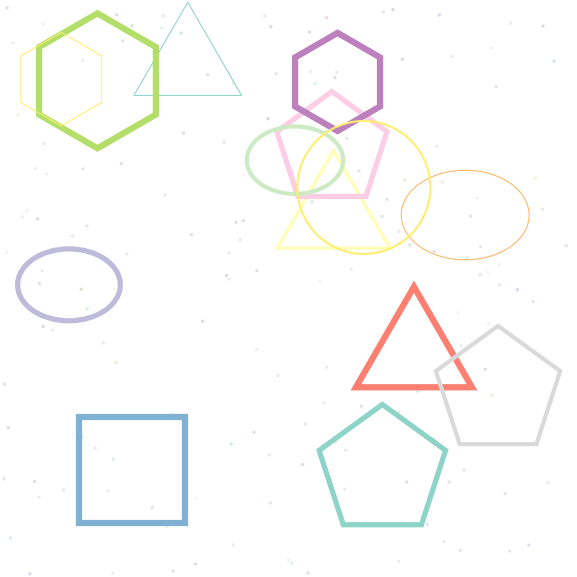[{"shape": "pentagon", "thickness": 2.5, "radius": 0.58, "center": [0.662, 0.184]}, {"shape": "triangle", "thickness": 0.5, "radius": 0.54, "center": [0.325, 0.888]}, {"shape": "triangle", "thickness": 1.5, "radius": 0.56, "center": [0.578, 0.626]}, {"shape": "oval", "thickness": 2.5, "radius": 0.44, "center": [0.119, 0.506]}, {"shape": "triangle", "thickness": 3, "radius": 0.58, "center": [0.717, 0.387]}, {"shape": "square", "thickness": 3, "radius": 0.46, "center": [0.229, 0.185]}, {"shape": "oval", "thickness": 0.5, "radius": 0.55, "center": [0.806, 0.627]}, {"shape": "hexagon", "thickness": 3, "radius": 0.58, "center": [0.169, 0.859]}, {"shape": "pentagon", "thickness": 2.5, "radius": 0.5, "center": [0.575, 0.74]}, {"shape": "pentagon", "thickness": 2, "radius": 0.57, "center": [0.862, 0.322]}, {"shape": "hexagon", "thickness": 3, "radius": 0.42, "center": [0.585, 0.857]}, {"shape": "oval", "thickness": 2, "radius": 0.42, "center": [0.511, 0.722]}, {"shape": "circle", "thickness": 1, "radius": 0.58, "center": [0.63, 0.675]}, {"shape": "hexagon", "thickness": 0.5, "radius": 0.4, "center": [0.106, 0.862]}]